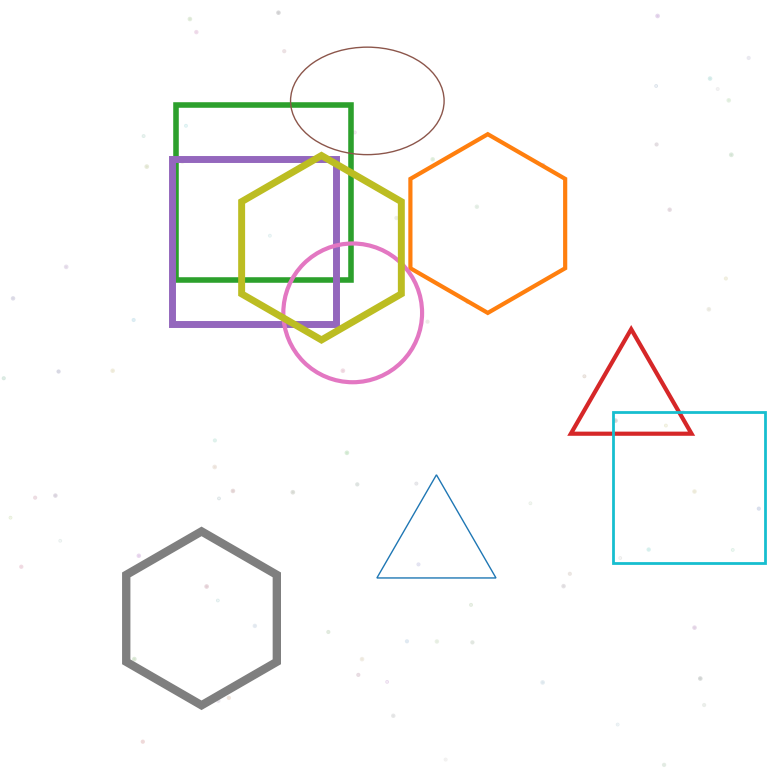[{"shape": "triangle", "thickness": 0.5, "radius": 0.45, "center": [0.567, 0.294]}, {"shape": "hexagon", "thickness": 1.5, "radius": 0.58, "center": [0.633, 0.71]}, {"shape": "square", "thickness": 2, "radius": 0.57, "center": [0.342, 0.75]}, {"shape": "triangle", "thickness": 1.5, "radius": 0.45, "center": [0.82, 0.482]}, {"shape": "square", "thickness": 2.5, "radius": 0.53, "center": [0.33, 0.686]}, {"shape": "oval", "thickness": 0.5, "radius": 0.5, "center": [0.477, 0.869]}, {"shape": "circle", "thickness": 1.5, "radius": 0.45, "center": [0.458, 0.594]}, {"shape": "hexagon", "thickness": 3, "radius": 0.56, "center": [0.262, 0.197]}, {"shape": "hexagon", "thickness": 2.5, "radius": 0.6, "center": [0.418, 0.678]}, {"shape": "square", "thickness": 1, "radius": 0.49, "center": [0.895, 0.367]}]